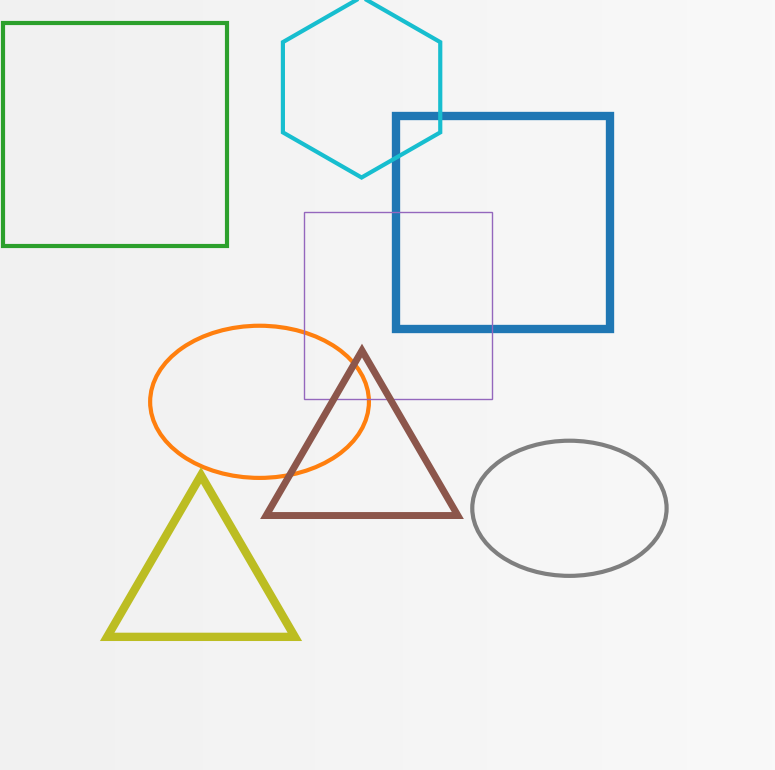[{"shape": "square", "thickness": 3, "radius": 0.69, "center": [0.649, 0.711]}, {"shape": "oval", "thickness": 1.5, "radius": 0.71, "center": [0.335, 0.478]}, {"shape": "square", "thickness": 1.5, "radius": 0.72, "center": [0.149, 0.826]}, {"shape": "square", "thickness": 0.5, "radius": 0.61, "center": [0.513, 0.603]}, {"shape": "triangle", "thickness": 2.5, "radius": 0.71, "center": [0.467, 0.402]}, {"shape": "oval", "thickness": 1.5, "radius": 0.63, "center": [0.735, 0.34]}, {"shape": "triangle", "thickness": 3, "radius": 0.7, "center": [0.259, 0.243]}, {"shape": "hexagon", "thickness": 1.5, "radius": 0.59, "center": [0.467, 0.887]}]